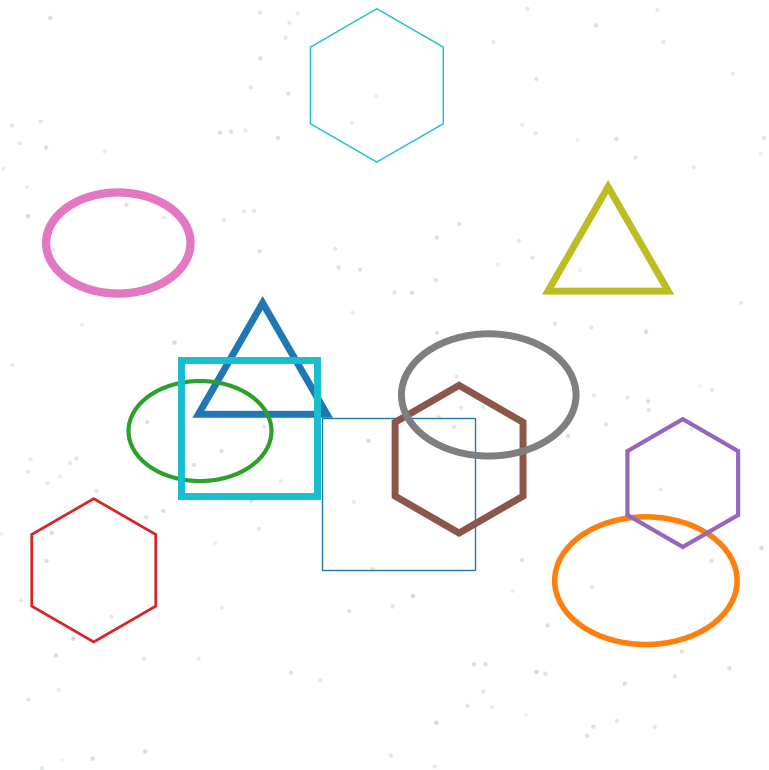[{"shape": "square", "thickness": 0.5, "radius": 0.5, "center": [0.518, 0.358]}, {"shape": "triangle", "thickness": 2.5, "radius": 0.48, "center": [0.341, 0.51]}, {"shape": "oval", "thickness": 2, "radius": 0.59, "center": [0.839, 0.246]}, {"shape": "oval", "thickness": 1.5, "radius": 0.46, "center": [0.26, 0.44]}, {"shape": "hexagon", "thickness": 1, "radius": 0.47, "center": [0.122, 0.259]}, {"shape": "hexagon", "thickness": 1.5, "radius": 0.41, "center": [0.887, 0.373]}, {"shape": "hexagon", "thickness": 2.5, "radius": 0.48, "center": [0.596, 0.404]}, {"shape": "oval", "thickness": 3, "radius": 0.47, "center": [0.154, 0.684]}, {"shape": "oval", "thickness": 2.5, "radius": 0.57, "center": [0.635, 0.487]}, {"shape": "triangle", "thickness": 2.5, "radius": 0.45, "center": [0.79, 0.667]}, {"shape": "hexagon", "thickness": 0.5, "radius": 0.5, "center": [0.489, 0.889]}, {"shape": "square", "thickness": 2.5, "radius": 0.44, "center": [0.324, 0.444]}]